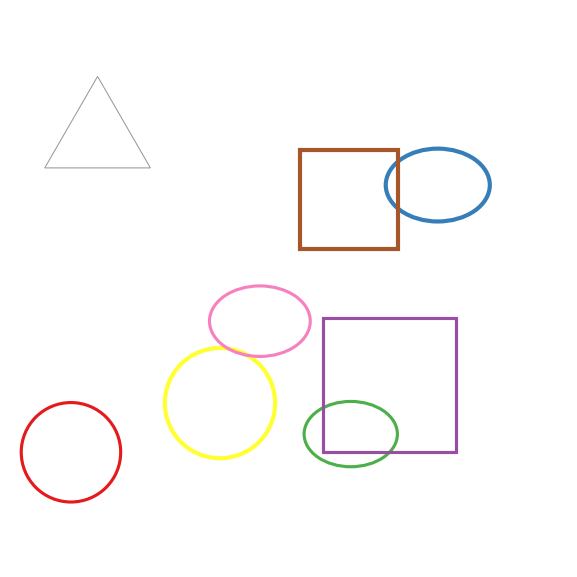[{"shape": "circle", "thickness": 1.5, "radius": 0.43, "center": [0.123, 0.216]}, {"shape": "oval", "thickness": 2, "radius": 0.45, "center": [0.758, 0.679]}, {"shape": "oval", "thickness": 1.5, "radius": 0.4, "center": [0.607, 0.247]}, {"shape": "square", "thickness": 1.5, "radius": 0.58, "center": [0.675, 0.333]}, {"shape": "circle", "thickness": 2, "radius": 0.48, "center": [0.381, 0.301]}, {"shape": "square", "thickness": 2, "radius": 0.43, "center": [0.604, 0.654]}, {"shape": "oval", "thickness": 1.5, "radius": 0.44, "center": [0.45, 0.443]}, {"shape": "triangle", "thickness": 0.5, "radius": 0.53, "center": [0.169, 0.761]}]